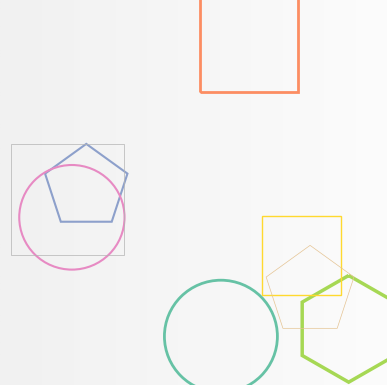[{"shape": "circle", "thickness": 2, "radius": 0.73, "center": [0.57, 0.126]}, {"shape": "square", "thickness": 2, "radius": 0.63, "center": [0.643, 0.887]}, {"shape": "pentagon", "thickness": 1.5, "radius": 0.56, "center": [0.223, 0.514]}, {"shape": "circle", "thickness": 1.5, "radius": 0.68, "center": [0.186, 0.436]}, {"shape": "hexagon", "thickness": 2.5, "radius": 0.69, "center": [0.9, 0.146]}, {"shape": "square", "thickness": 1, "radius": 0.51, "center": [0.778, 0.337]}, {"shape": "pentagon", "thickness": 0.5, "radius": 0.6, "center": [0.8, 0.244]}, {"shape": "square", "thickness": 0.5, "radius": 0.73, "center": [0.174, 0.482]}]